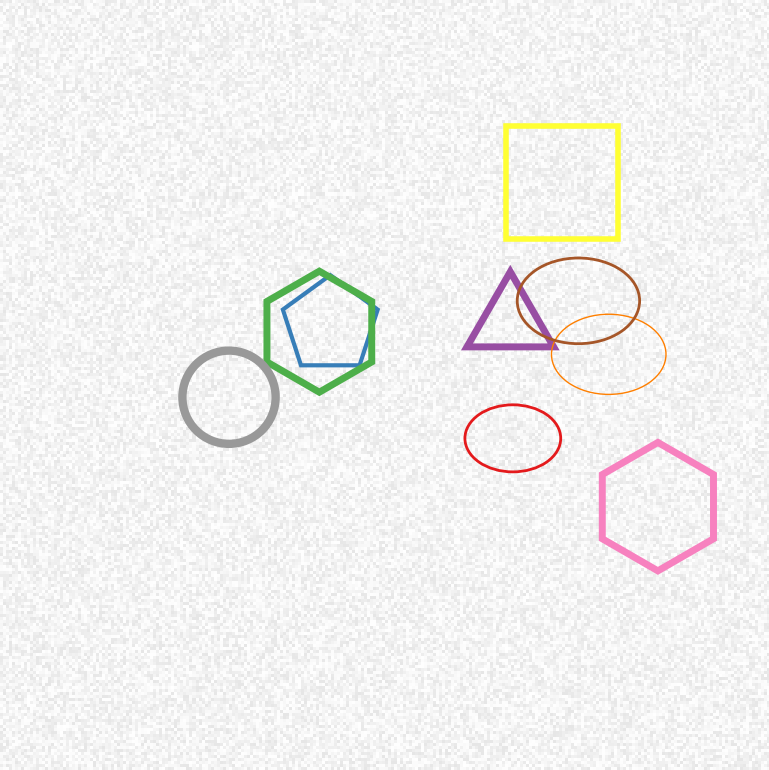[{"shape": "oval", "thickness": 1, "radius": 0.31, "center": [0.666, 0.431]}, {"shape": "pentagon", "thickness": 1.5, "radius": 0.32, "center": [0.429, 0.578]}, {"shape": "hexagon", "thickness": 2.5, "radius": 0.39, "center": [0.415, 0.569]}, {"shape": "triangle", "thickness": 2.5, "radius": 0.32, "center": [0.663, 0.582]}, {"shape": "oval", "thickness": 0.5, "radius": 0.37, "center": [0.791, 0.54]}, {"shape": "square", "thickness": 2, "radius": 0.37, "center": [0.73, 0.763]}, {"shape": "oval", "thickness": 1, "radius": 0.4, "center": [0.751, 0.609]}, {"shape": "hexagon", "thickness": 2.5, "radius": 0.42, "center": [0.854, 0.342]}, {"shape": "circle", "thickness": 3, "radius": 0.3, "center": [0.297, 0.484]}]